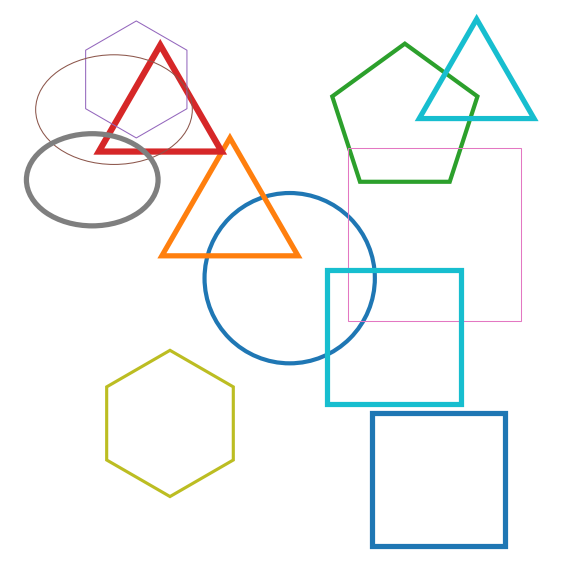[{"shape": "square", "thickness": 2.5, "radius": 0.57, "center": [0.759, 0.168]}, {"shape": "circle", "thickness": 2, "radius": 0.74, "center": [0.502, 0.517]}, {"shape": "triangle", "thickness": 2.5, "radius": 0.68, "center": [0.398, 0.624]}, {"shape": "pentagon", "thickness": 2, "radius": 0.66, "center": [0.701, 0.791]}, {"shape": "triangle", "thickness": 3, "radius": 0.61, "center": [0.278, 0.798]}, {"shape": "hexagon", "thickness": 0.5, "radius": 0.51, "center": [0.236, 0.862]}, {"shape": "oval", "thickness": 0.5, "radius": 0.68, "center": [0.197, 0.809]}, {"shape": "square", "thickness": 0.5, "radius": 0.75, "center": [0.752, 0.593]}, {"shape": "oval", "thickness": 2.5, "radius": 0.57, "center": [0.16, 0.688]}, {"shape": "hexagon", "thickness": 1.5, "radius": 0.63, "center": [0.294, 0.266]}, {"shape": "triangle", "thickness": 2.5, "radius": 0.57, "center": [0.825, 0.851]}, {"shape": "square", "thickness": 2.5, "radius": 0.58, "center": [0.682, 0.416]}]